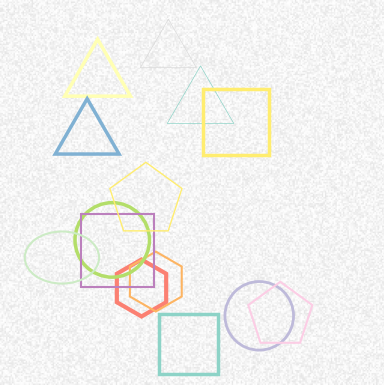[{"shape": "triangle", "thickness": 0.5, "radius": 0.5, "center": [0.521, 0.729]}, {"shape": "square", "thickness": 2.5, "radius": 0.38, "center": [0.49, 0.107]}, {"shape": "triangle", "thickness": 2.5, "radius": 0.49, "center": [0.254, 0.8]}, {"shape": "circle", "thickness": 2, "radius": 0.45, "center": [0.673, 0.18]}, {"shape": "hexagon", "thickness": 3, "radius": 0.37, "center": [0.368, 0.252]}, {"shape": "triangle", "thickness": 2.5, "radius": 0.48, "center": [0.226, 0.648]}, {"shape": "hexagon", "thickness": 1.5, "radius": 0.39, "center": [0.405, 0.269]}, {"shape": "circle", "thickness": 2.5, "radius": 0.48, "center": [0.292, 0.377]}, {"shape": "pentagon", "thickness": 1.5, "radius": 0.44, "center": [0.728, 0.18]}, {"shape": "triangle", "thickness": 0.5, "radius": 0.42, "center": [0.437, 0.866]}, {"shape": "square", "thickness": 1.5, "radius": 0.48, "center": [0.306, 0.349]}, {"shape": "oval", "thickness": 1.5, "radius": 0.48, "center": [0.161, 0.331]}, {"shape": "square", "thickness": 2.5, "radius": 0.43, "center": [0.614, 0.684]}, {"shape": "pentagon", "thickness": 1, "radius": 0.49, "center": [0.379, 0.48]}]